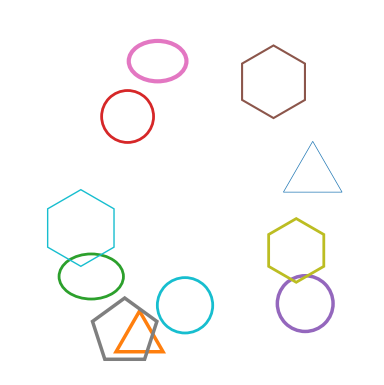[{"shape": "triangle", "thickness": 0.5, "radius": 0.44, "center": [0.812, 0.545]}, {"shape": "triangle", "thickness": 2.5, "radius": 0.35, "center": [0.362, 0.122]}, {"shape": "oval", "thickness": 2, "radius": 0.42, "center": [0.237, 0.282]}, {"shape": "circle", "thickness": 2, "radius": 0.34, "center": [0.331, 0.697]}, {"shape": "circle", "thickness": 2.5, "radius": 0.36, "center": [0.793, 0.211]}, {"shape": "hexagon", "thickness": 1.5, "radius": 0.47, "center": [0.71, 0.788]}, {"shape": "oval", "thickness": 3, "radius": 0.37, "center": [0.409, 0.841]}, {"shape": "pentagon", "thickness": 2.5, "radius": 0.44, "center": [0.324, 0.138]}, {"shape": "hexagon", "thickness": 2, "radius": 0.41, "center": [0.769, 0.35]}, {"shape": "circle", "thickness": 2, "radius": 0.36, "center": [0.481, 0.207]}, {"shape": "hexagon", "thickness": 1, "radius": 0.5, "center": [0.21, 0.408]}]